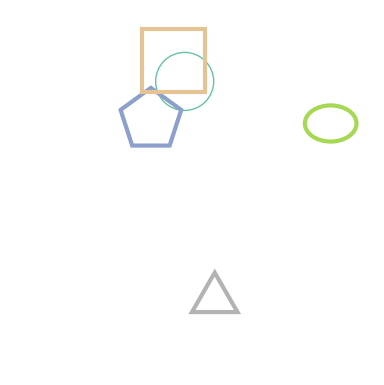[{"shape": "circle", "thickness": 1, "radius": 0.38, "center": [0.48, 0.789]}, {"shape": "pentagon", "thickness": 3, "radius": 0.41, "center": [0.392, 0.689]}, {"shape": "oval", "thickness": 3, "radius": 0.34, "center": [0.859, 0.679]}, {"shape": "square", "thickness": 3, "radius": 0.41, "center": [0.451, 0.843]}, {"shape": "triangle", "thickness": 3, "radius": 0.34, "center": [0.558, 0.224]}]